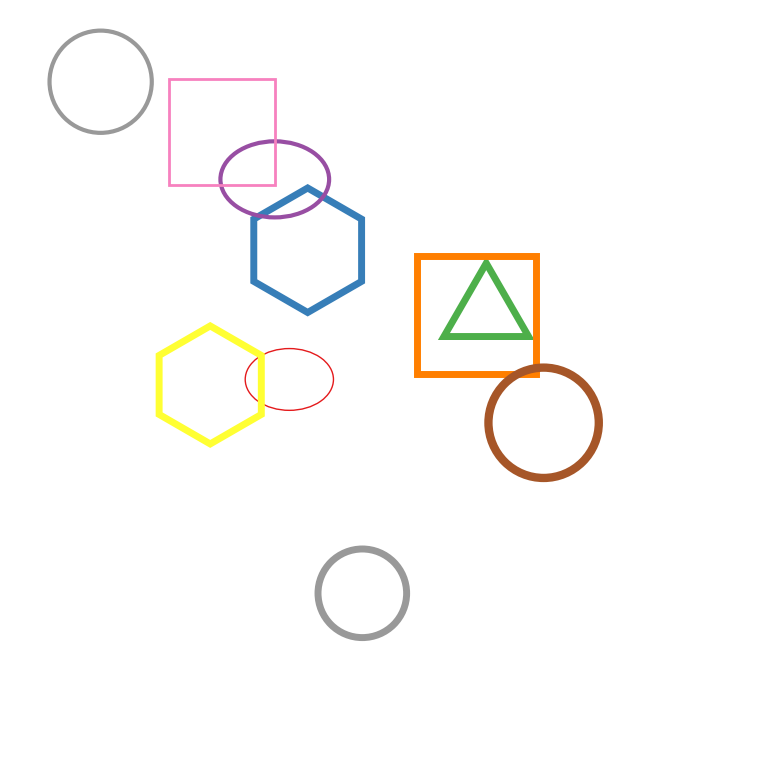[{"shape": "oval", "thickness": 0.5, "radius": 0.29, "center": [0.376, 0.507]}, {"shape": "hexagon", "thickness": 2.5, "radius": 0.4, "center": [0.4, 0.675]}, {"shape": "triangle", "thickness": 2.5, "radius": 0.32, "center": [0.632, 0.595]}, {"shape": "oval", "thickness": 1.5, "radius": 0.35, "center": [0.357, 0.767]}, {"shape": "square", "thickness": 2.5, "radius": 0.38, "center": [0.619, 0.591]}, {"shape": "hexagon", "thickness": 2.5, "radius": 0.38, "center": [0.273, 0.5]}, {"shape": "circle", "thickness": 3, "radius": 0.36, "center": [0.706, 0.451]}, {"shape": "square", "thickness": 1, "radius": 0.34, "center": [0.288, 0.828]}, {"shape": "circle", "thickness": 1.5, "radius": 0.33, "center": [0.131, 0.894]}, {"shape": "circle", "thickness": 2.5, "radius": 0.29, "center": [0.471, 0.229]}]